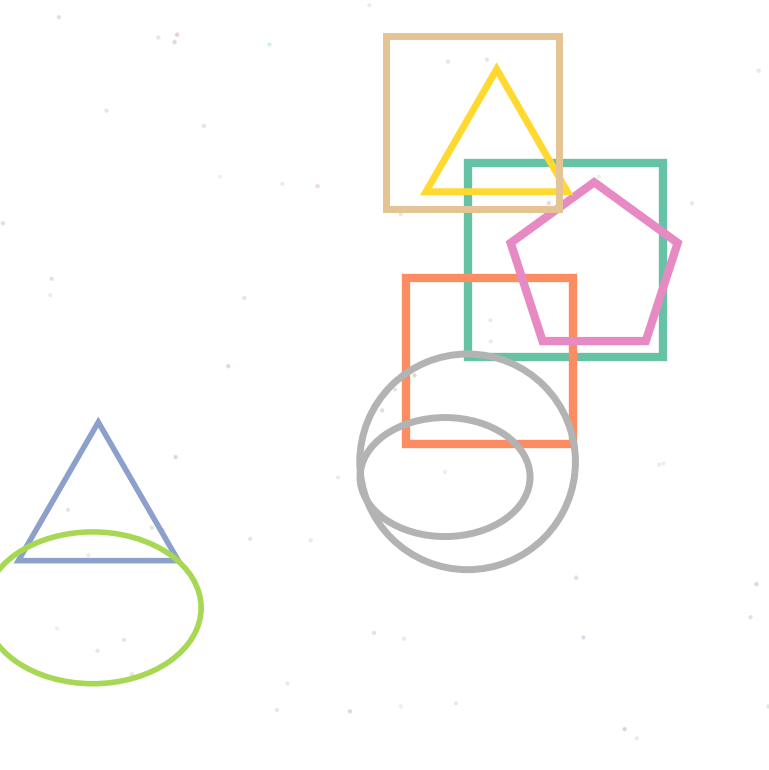[{"shape": "square", "thickness": 3, "radius": 0.63, "center": [0.735, 0.662]}, {"shape": "square", "thickness": 3, "radius": 0.54, "center": [0.636, 0.531]}, {"shape": "triangle", "thickness": 2, "radius": 0.6, "center": [0.128, 0.332]}, {"shape": "pentagon", "thickness": 3, "radius": 0.57, "center": [0.772, 0.649]}, {"shape": "oval", "thickness": 2, "radius": 0.7, "center": [0.12, 0.211]}, {"shape": "triangle", "thickness": 2.5, "radius": 0.53, "center": [0.645, 0.804]}, {"shape": "square", "thickness": 2.5, "radius": 0.56, "center": [0.613, 0.841]}, {"shape": "oval", "thickness": 2.5, "radius": 0.55, "center": [0.578, 0.38]}, {"shape": "circle", "thickness": 2.5, "radius": 0.7, "center": [0.607, 0.4]}]